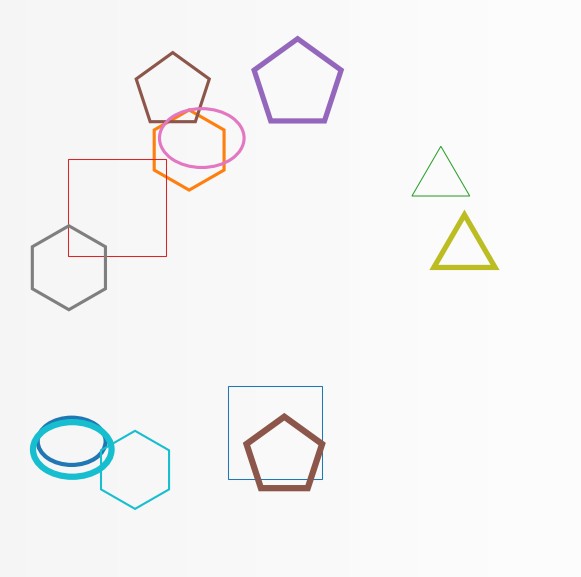[{"shape": "oval", "thickness": 2, "radius": 0.29, "center": [0.123, 0.235]}, {"shape": "square", "thickness": 0.5, "radius": 0.4, "center": [0.473, 0.25]}, {"shape": "hexagon", "thickness": 1.5, "radius": 0.35, "center": [0.325, 0.739]}, {"shape": "triangle", "thickness": 0.5, "radius": 0.29, "center": [0.758, 0.688]}, {"shape": "square", "thickness": 0.5, "radius": 0.42, "center": [0.201, 0.64]}, {"shape": "pentagon", "thickness": 2.5, "radius": 0.39, "center": [0.512, 0.853]}, {"shape": "pentagon", "thickness": 3, "radius": 0.34, "center": [0.489, 0.209]}, {"shape": "pentagon", "thickness": 1.5, "radius": 0.33, "center": [0.297, 0.842]}, {"shape": "oval", "thickness": 1.5, "radius": 0.36, "center": [0.347, 0.76]}, {"shape": "hexagon", "thickness": 1.5, "radius": 0.36, "center": [0.119, 0.536]}, {"shape": "triangle", "thickness": 2.5, "radius": 0.3, "center": [0.799, 0.566]}, {"shape": "hexagon", "thickness": 1, "radius": 0.34, "center": [0.232, 0.186]}, {"shape": "oval", "thickness": 3, "radius": 0.34, "center": [0.124, 0.221]}]